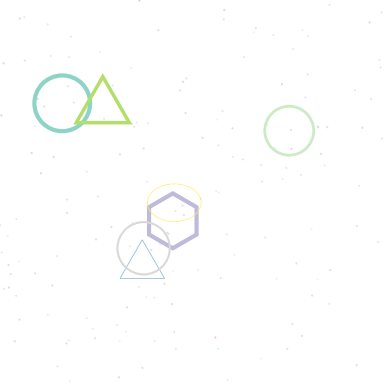[{"shape": "circle", "thickness": 3, "radius": 0.36, "center": [0.162, 0.732]}, {"shape": "hexagon", "thickness": 3, "radius": 0.36, "center": [0.449, 0.426]}, {"shape": "triangle", "thickness": 0.5, "radius": 0.33, "center": [0.37, 0.31]}, {"shape": "triangle", "thickness": 2.5, "radius": 0.4, "center": [0.267, 0.721]}, {"shape": "circle", "thickness": 1.5, "radius": 0.34, "center": [0.373, 0.355]}, {"shape": "circle", "thickness": 2, "radius": 0.32, "center": [0.751, 0.66]}, {"shape": "oval", "thickness": 0.5, "radius": 0.35, "center": [0.453, 0.473]}]